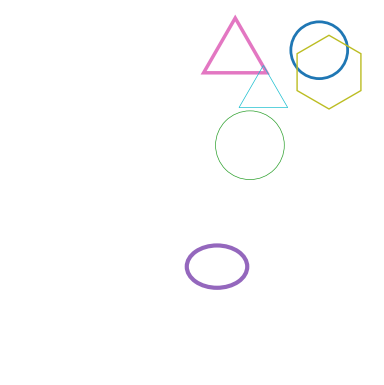[{"shape": "circle", "thickness": 2, "radius": 0.37, "center": [0.829, 0.87]}, {"shape": "circle", "thickness": 0.5, "radius": 0.45, "center": [0.649, 0.623]}, {"shape": "oval", "thickness": 3, "radius": 0.39, "center": [0.564, 0.307]}, {"shape": "triangle", "thickness": 2.5, "radius": 0.47, "center": [0.611, 0.858]}, {"shape": "hexagon", "thickness": 1, "radius": 0.48, "center": [0.855, 0.813]}, {"shape": "triangle", "thickness": 0.5, "radius": 0.37, "center": [0.684, 0.757]}]